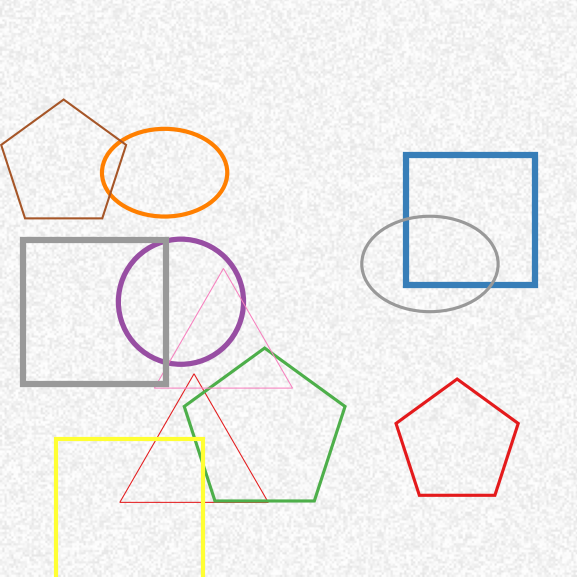[{"shape": "pentagon", "thickness": 1.5, "radius": 0.56, "center": [0.792, 0.232]}, {"shape": "triangle", "thickness": 0.5, "radius": 0.74, "center": [0.336, 0.203]}, {"shape": "square", "thickness": 3, "radius": 0.56, "center": [0.815, 0.618]}, {"shape": "pentagon", "thickness": 1.5, "radius": 0.73, "center": [0.458, 0.25]}, {"shape": "circle", "thickness": 2.5, "radius": 0.54, "center": [0.313, 0.477]}, {"shape": "oval", "thickness": 2, "radius": 0.54, "center": [0.285, 0.7]}, {"shape": "square", "thickness": 2, "radius": 0.64, "center": [0.225, 0.112]}, {"shape": "pentagon", "thickness": 1, "radius": 0.57, "center": [0.11, 0.713]}, {"shape": "triangle", "thickness": 0.5, "radius": 0.69, "center": [0.387, 0.396]}, {"shape": "oval", "thickness": 1.5, "radius": 0.59, "center": [0.745, 0.542]}, {"shape": "square", "thickness": 3, "radius": 0.62, "center": [0.163, 0.459]}]